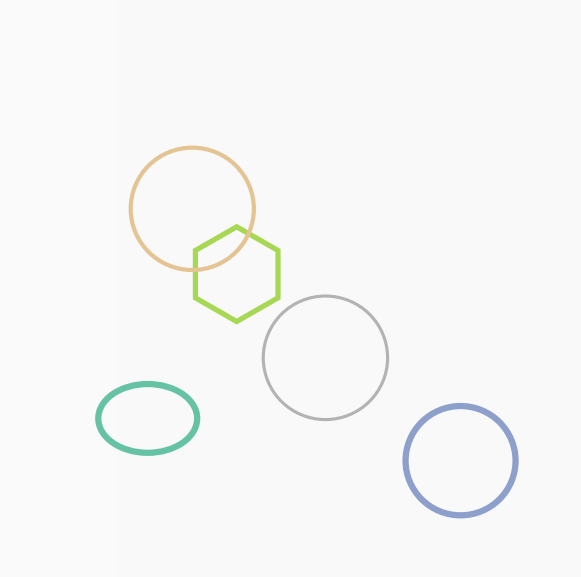[{"shape": "oval", "thickness": 3, "radius": 0.43, "center": [0.254, 0.275]}, {"shape": "circle", "thickness": 3, "radius": 0.47, "center": [0.792, 0.201]}, {"shape": "hexagon", "thickness": 2.5, "radius": 0.41, "center": [0.407, 0.524]}, {"shape": "circle", "thickness": 2, "radius": 0.53, "center": [0.331, 0.638]}, {"shape": "circle", "thickness": 1.5, "radius": 0.53, "center": [0.56, 0.38]}]